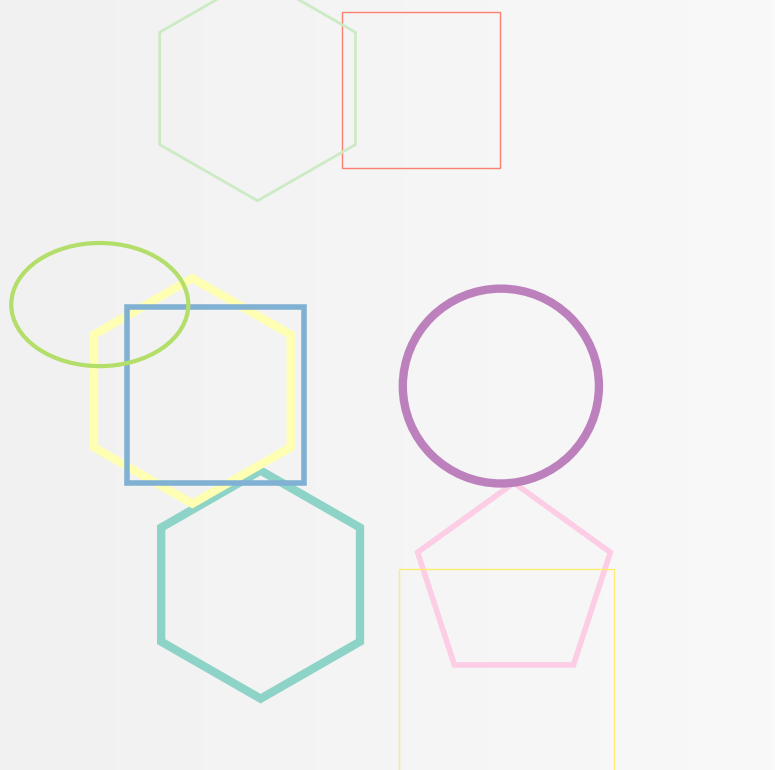[{"shape": "hexagon", "thickness": 3, "radius": 0.74, "center": [0.336, 0.241]}, {"shape": "hexagon", "thickness": 3, "radius": 0.73, "center": [0.248, 0.492]}, {"shape": "square", "thickness": 0.5, "radius": 0.51, "center": [0.543, 0.883]}, {"shape": "square", "thickness": 2, "radius": 0.57, "center": [0.278, 0.487]}, {"shape": "oval", "thickness": 1.5, "radius": 0.57, "center": [0.129, 0.604]}, {"shape": "pentagon", "thickness": 2, "radius": 0.65, "center": [0.663, 0.242]}, {"shape": "circle", "thickness": 3, "radius": 0.63, "center": [0.646, 0.499]}, {"shape": "hexagon", "thickness": 1, "radius": 0.73, "center": [0.332, 0.885]}, {"shape": "square", "thickness": 0.5, "radius": 0.69, "center": [0.654, 0.122]}]